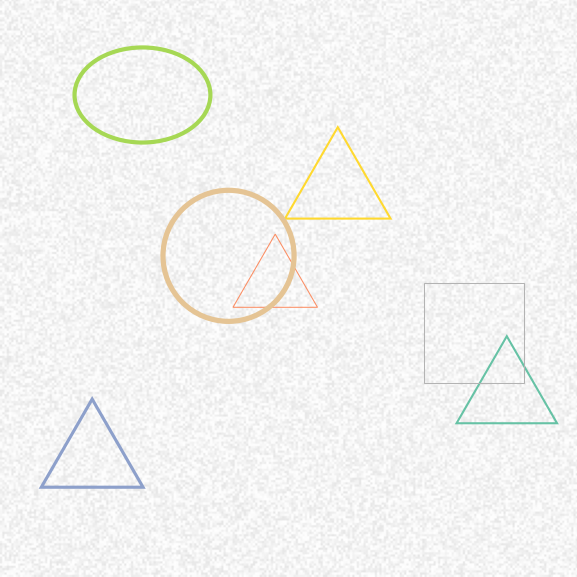[{"shape": "triangle", "thickness": 1, "radius": 0.5, "center": [0.878, 0.316]}, {"shape": "triangle", "thickness": 0.5, "radius": 0.42, "center": [0.477, 0.509]}, {"shape": "triangle", "thickness": 1.5, "radius": 0.51, "center": [0.16, 0.206]}, {"shape": "oval", "thickness": 2, "radius": 0.59, "center": [0.247, 0.835]}, {"shape": "triangle", "thickness": 1, "radius": 0.53, "center": [0.585, 0.673]}, {"shape": "circle", "thickness": 2.5, "radius": 0.57, "center": [0.396, 0.556]}, {"shape": "square", "thickness": 0.5, "radius": 0.43, "center": [0.82, 0.422]}]